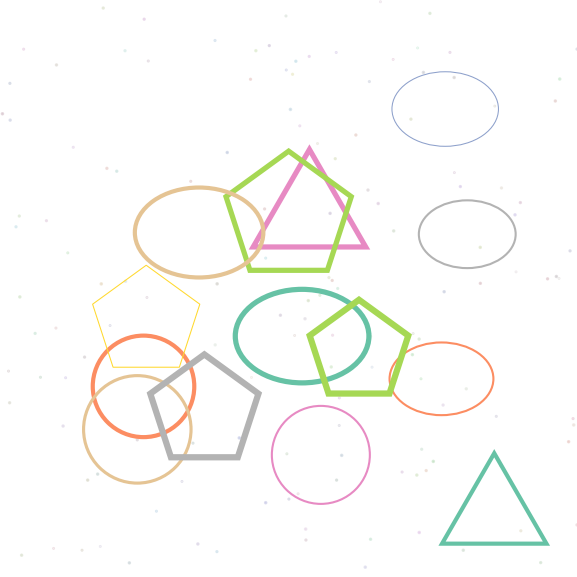[{"shape": "triangle", "thickness": 2, "radius": 0.52, "center": [0.856, 0.11]}, {"shape": "oval", "thickness": 2.5, "radius": 0.58, "center": [0.523, 0.417]}, {"shape": "circle", "thickness": 2, "radius": 0.44, "center": [0.249, 0.33]}, {"shape": "oval", "thickness": 1, "radius": 0.45, "center": [0.764, 0.343]}, {"shape": "oval", "thickness": 0.5, "radius": 0.46, "center": [0.771, 0.81]}, {"shape": "circle", "thickness": 1, "radius": 0.42, "center": [0.556, 0.211]}, {"shape": "triangle", "thickness": 2.5, "radius": 0.56, "center": [0.536, 0.628]}, {"shape": "pentagon", "thickness": 3, "radius": 0.45, "center": [0.622, 0.39]}, {"shape": "pentagon", "thickness": 2.5, "radius": 0.57, "center": [0.5, 0.623]}, {"shape": "pentagon", "thickness": 0.5, "radius": 0.49, "center": [0.253, 0.442]}, {"shape": "circle", "thickness": 1.5, "radius": 0.47, "center": [0.238, 0.256]}, {"shape": "oval", "thickness": 2, "radius": 0.56, "center": [0.345, 0.597]}, {"shape": "oval", "thickness": 1, "radius": 0.42, "center": [0.809, 0.594]}, {"shape": "pentagon", "thickness": 3, "radius": 0.49, "center": [0.354, 0.287]}]